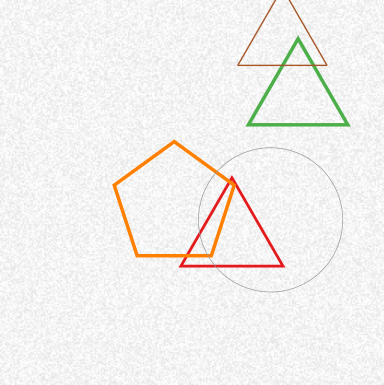[{"shape": "triangle", "thickness": 2, "radius": 0.77, "center": [0.602, 0.385]}, {"shape": "triangle", "thickness": 2.5, "radius": 0.75, "center": [0.774, 0.75]}, {"shape": "pentagon", "thickness": 2.5, "radius": 0.82, "center": [0.453, 0.468]}, {"shape": "triangle", "thickness": 1, "radius": 0.67, "center": [0.733, 0.897]}, {"shape": "circle", "thickness": 0.5, "radius": 0.94, "center": [0.703, 0.429]}]